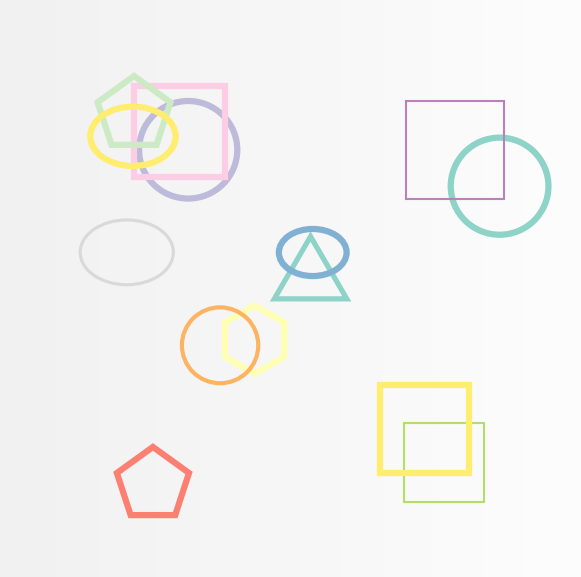[{"shape": "circle", "thickness": 3, "radius": 0.42, "center": [0.86, 0.677]}, {"shape": "triangle", "thickness": 2.5, "radius": 0.36, "center": [0.534, 0.518]}, {"shape": "hexagon", "thickness": 3, "radius": 0.3, "center": [0.438, 0.411]}, {"shape": "circle", "thickness": 3, "radius": 0.42, "center": [0.324, 0.74]}, {"shape": "pentagon", "thickness": 3, "radius": 0.33, "center": [0.263, 0.16]}, {"shape": "oval", "thickness": 3, "radius": 0.29, "center": [0.538, 0.562]}, {"shape": "circle", "thickness": 2, "radius": 0.33, "center": [0.379, 0.401]}, {"shape": "square", "thickness": 1, "radius": 0.34, "center": [0.764, 0.198]}, {"shape": "square", "thickness": 3, "radius": 0.39, "center": [0.308, 0.771]}, {"shape": "oval", "thickness": 1.5, "radius": 0.4, "center": [0.218, 0.562]}, {"shape": "square", "thickness": 1, "radius": 0.42, "center": [0.782, 0.739]}, {"shape": "pentagon", "thickness": 3, "radius": 0.33, "center": [0.231, 0.802]}, {"shape": "oval", "thickness": 3, "radius": 0.37, "center": [0.229, 0.763]}, {"shape": "square", "thickness": 3, "radius": 0.38, "center": [0.73, 0.256]}]